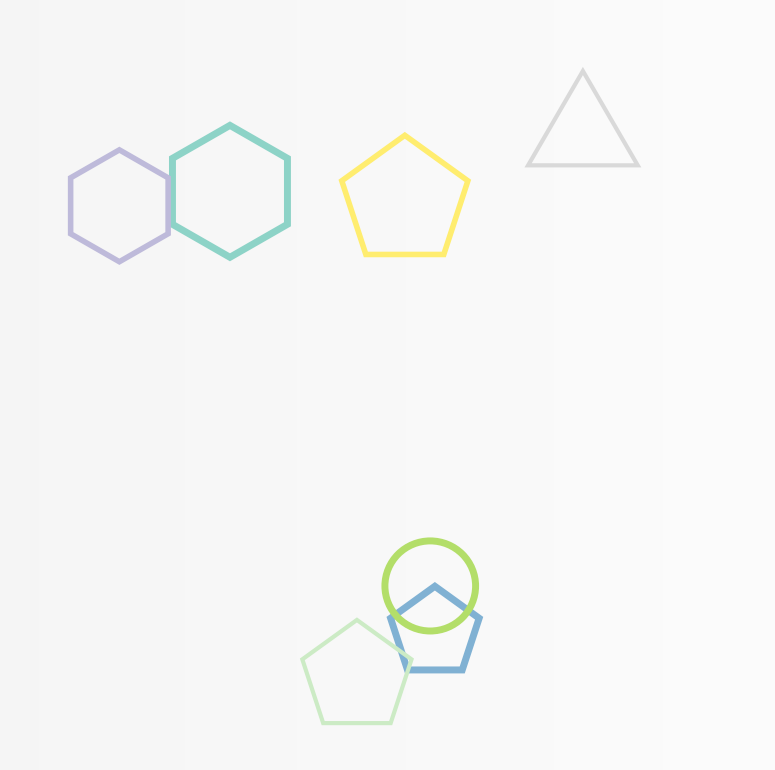[{"shape": "hexagon", "thickness": 2.5, "radius": 0.43, "center": [0.297, 0.752]}, {"shape": "hexagon", "thickness": 2, "radius": 0.36, "center": [0.154, 0.733]}, {"shape": "pentagon", "thickness": 2.5, "radius": 0.3, "center": [0.561, 0.179]}, {"shape": "circle", "thickness": 2.5, "radius": 0.29, "center": [0.555, 0.239]}, {"shape": "triangle", "thickness": 1.5, "radius": 0.41, "center": [0.752, 0.826]}, {"shape": "pentagon", "thickness": 1.5, "radius": 0.37, "center": [0.461, 0.121]}, {"shape": "pentagon", "thickness": 2, "radius": 0.43, "center": [0.522, 0.739]}]